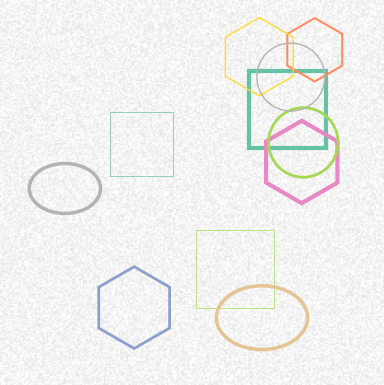[{"shape": "square", "thickness": 0.5, "radius": 0.41, "center": [0.367, 0.625]}, {"shape": "square", "thickness": 3, "radius": 0.5, "center": [0.746, 0.715]}, {"shape": "hexagon", "thickness": 1.5, "radius": 0.41, "center": [0.818, 0.871]}, {"shape": "hexagon", "thickness": 2, "radius": 0.53, "center": [0.348, 0.201]}, {"shape": "hexagon", "thickness": 3, "radius": 0.54, "center": [0.784, 0.579]}, {"shape": "square", "thickness": 0.5, "radius": 0.51, "center": [0.611, 0.302]}, {"shape": "circle", "thickness": 2, "radius": 0.45, "center": [0.788, 0.63]}, {"shape": "hexagon", "thickness": 1, "radius": 0.51, "center": [0.674, 0.853]}, {"shape": "oval", "thickness": 2.5, "radius": 0.59, "center": [0.68, 0.175]}, {"shape": "oval", "thickness": 2.5, "radius": 0.46, "center": [0.169, 0.51]}, {"shape": "circle", "thickness": 1, "radius": 0.44, "center": [0.755, 0.8]}]